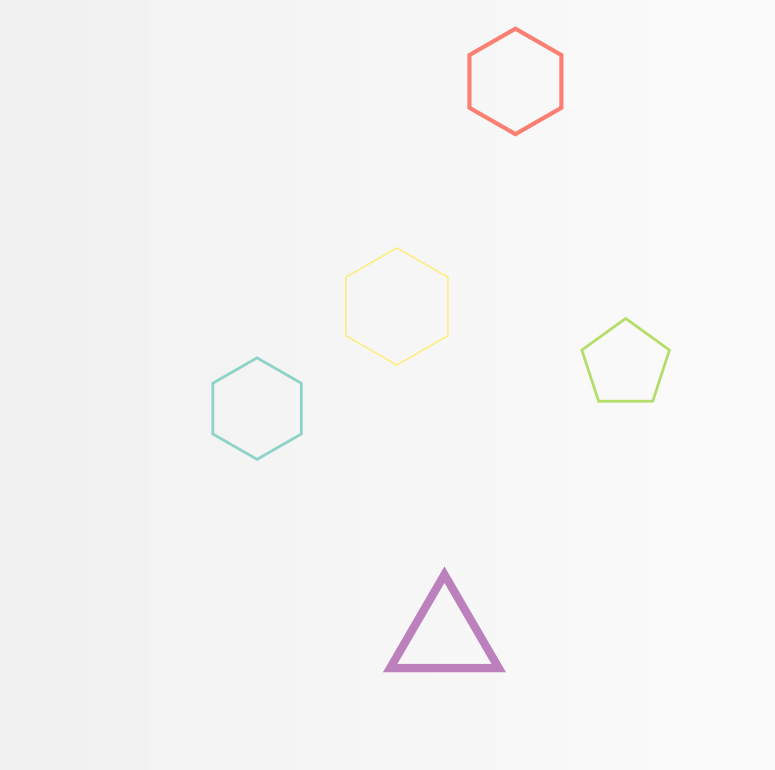[{"shape": "hexagon", "thickness": 1, "radius": 0.33, "center": [0.332, 0.469]}, {"shape": "hexagon", "thickness": 1.5, "radius": 0.34, "center": [0.665, 0.894]}, {"shape": "pentagon", "thickness": 1, "radius": 0.3, "center": [0.807, 0.527]}, {"shape": "triangle", "thickness": 3, "radius": 0.4, "center": [0.573, 0.173]}, {"shape": "hexagon", "thickness": 0.5, "radius": 0.38, "center": [0.512, 0.602]}]